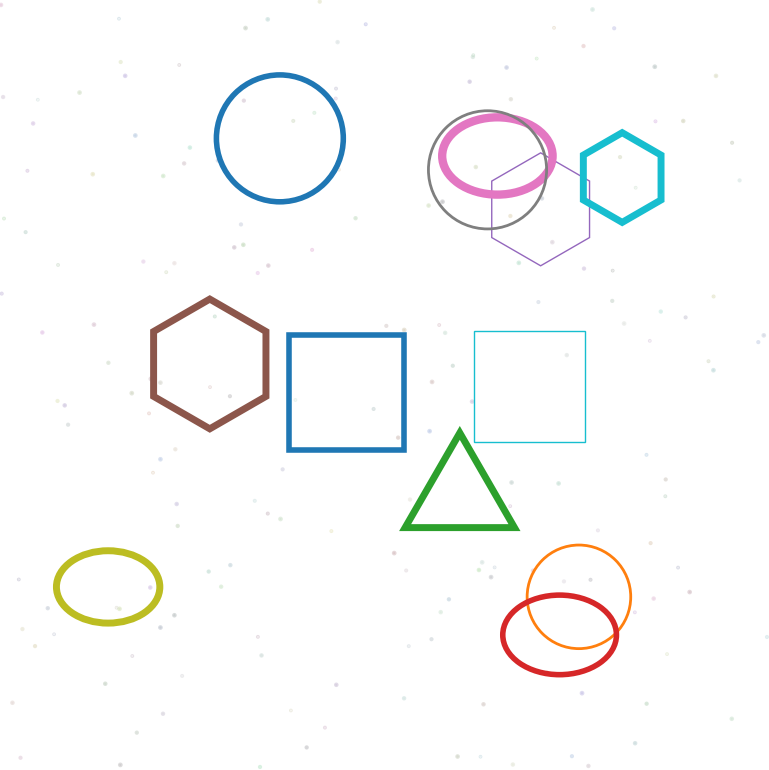[{"shape": "square", "thickness": 2, "radius": 0.37, "center": [0.45, 0.49]}, {"shape": "circle", "thickness": 2, "radius": 0.41, "center": [0.363, 0.82]}, {"shape": "circle", "thickness": 1, "radius": 0.34, "center": [0.752, 0.225]}, {"shape": "triangle", "thickness": 2.5, "radius": 0.41, "center": [0.597, 0.356]}, {"shape": "oval", "thickness": 2, "radius": 0.37, "center": [0.727, 0.175]}, {"shape": "hexagon", "thickness": 0.5, "radius": 0.37, "center": [0.702, 0.728]}, {"shape": "hexagon", "thickness": 2.5, "radius": 0.42, "center": [0.272, 0.527]}, {"shape": "oval", "thickness": 3, "radius": 0.36, "center": [0.646, 0.797]}, {"shape": "circle", "thickness": 1, "radius": 0.38, "center": [0.633, 0.779]}, {"shape": "oval", "thickness": 2.5, "radius": 0.34, "center": [0.14, 0.238]}, {"shape": "square", "thickness": 0.5, "radius": 0.36, "center": [0.688, 0.498]}, {"shape": "hexagon", "thickness": 2.5, "radius": 0.29, "center": [0.808, 0.769]}]